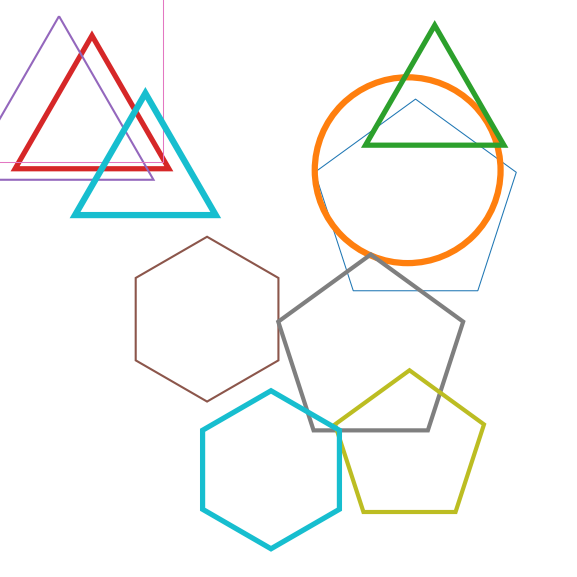[{"shape": "pentagon", "thickness": 0.5, "radius": 0.92, "center": [0.72, 0.644]}, {"shape": "circle", "thickness": 3, "radius": 0.8, "center": [0.706, 0.704]}, {"shape": "triangle", "thickness": 2.5, "radius": 0.69, "center": [0.753, 0.817]}, {"shape": "triangle", "thickness": 2.5, "radius": 0.77, "center": [0.159, 0.784]}, {"shape": "triangle", "thickness": 1, "radius": 0.94, "center": [0.102, 0.782]}, {"shape": "hexagon", "thickness": 1, "radius": 0.71, "center": [0.359, 0.446]}, {"shape": "square", "thickness": 0.5, "radius": 0.8, "center": [0.123, 0.878]}, {"shape": "pentagon", "thickness": 2, "radius": 0.84, "center": [0.642, 0.39]}, {"shape": "pentagon", "thickness": 2, "radius": 0.68, "center": [0.709, 0.222]}, {"shape": "hexagon", "thickness": 2.5, "radius": 0.68, "center": [0.469, 0.186]}, {"shape": "triangle", "thickness": 3, "radius": 0.7, "center": [0.252, 0.697]}]